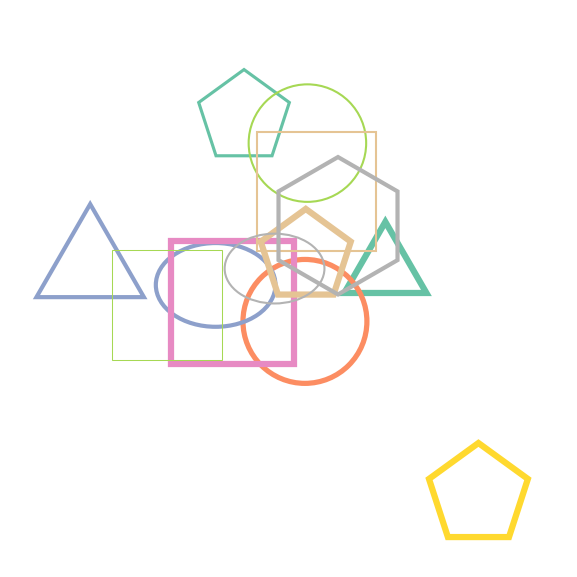[{"shape": "pentagon", "thickness": 1.5, "radius": 0.41, "center": [0.423, 0.796]}, {"shape": "triangle", "thickness": 3, "radius": 0.41, "center": [0.667, 0.533]}, {"shape": "circle", "thickness": 2.5, "radius": 0.54, "center": [0.528, 0.443]}, {"shape": "oval", "thickness": 2, "radius": 0.52, "center": [0.373, 0.506]}, {"shape": "triangle", "thickness": 2, "radius": 0.54, "center": [0.156, 0.538]}, {"shape": "square", "thickness": 3, "radius": 0.53, "center": [0.403, 0.475]}, {"shape": "circle", "thickness": 1, "radius": 0.51, "center": [0.532, 0.751]}, {"shape": "square", "thickness": 0.5, "radius": 0.47, "center": [0.289, 0.471]}, {"shape": "pentagon", "thickness": 3, "radius": 0.45, "center": [0.828, 0.142]}, {"shape": "pentagon", "thickness": 3, "radius": 0.41, "center": [0.529, 0.555]}, {"shape": "square", "thickness": 1, "radius": 0.52, "center": [0.548, 0.667]}, {"shape": "oval", "thickness": 1, "radius": 0.43, "center": [0.475, 0.534]}, {"shape": "hexagon", "thickness": 2, "radius": 0.59, "center": [0.585, 0.608]}]